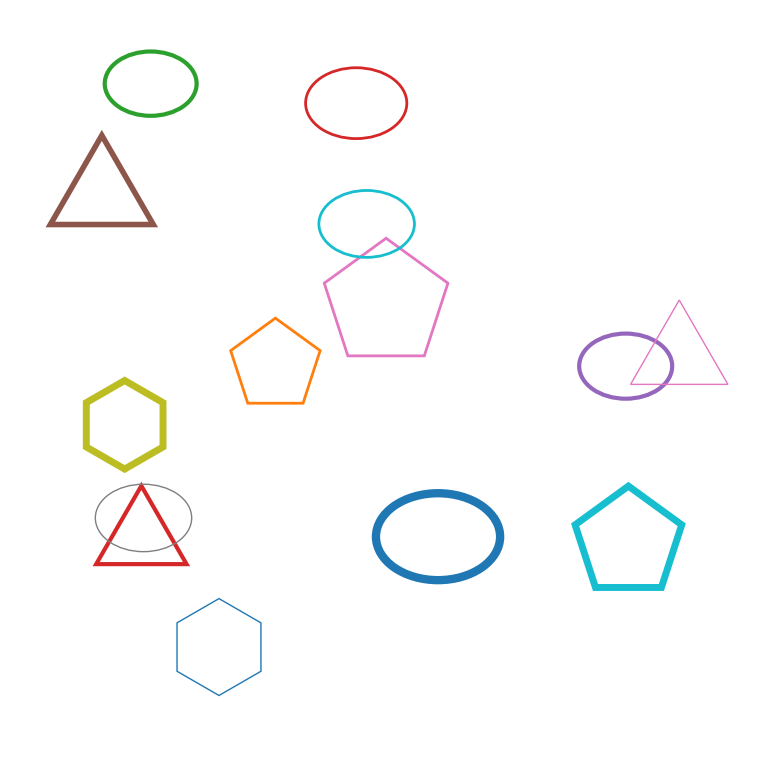[{"shape": "hexagon", "thickness": 0.5, "radius": 0.31, "center": [0.284, 0.16]}, {"shape": "oval", "thickness": 3, "radius": 0.4, "center": [0.569, 0.303]}, {"shape": "pentagon", "thickness": 1, "radius": 0.31, "center": [0.358, 0.526]}, {"shape": "oval", "thickness": 1.5, "radius": 0.3, "center": [0.196, 0.891]}, {"shape": "oval", "thickness": 1, "radius": 0.33, "center": [0.463, 0.866]}, {"shape": "triangle", "thickness": 1.5, "radius": 0.34, "center": [0.184, 0.301]}, {"shape": "oval", "thickness": 1.5, "radius": 0.3, "center": [0.813, 0.524]}, {"shape": "triangle", "thickness": 2, "radius": 0.39, "center": [0.132, 0.747]}, {"shape": "triangle", "thickness": 0.5, "radius": 0.36, "center": [0.882, 0.537]}, {"shape": "pentagon", "thickness": 1, "radius": 0.42, "center": [0.501, 0.606]}, {"shape": "oval", "thickness": 0.5, "radius": 0.31, "center": [0.186, 0.327]}, {"shape": "hexagon", "thickness": 2.5, "radius": 0.29, "center": [0.162, 0.448]}, {"shape": "pentagon", "thickness": 2.5, "radius": 0.36, "center": [0.816, 0.296]}, {"shape": "oval", "thickness": 1, "radius": 0.31, "center": [0.476, 0.709]}]